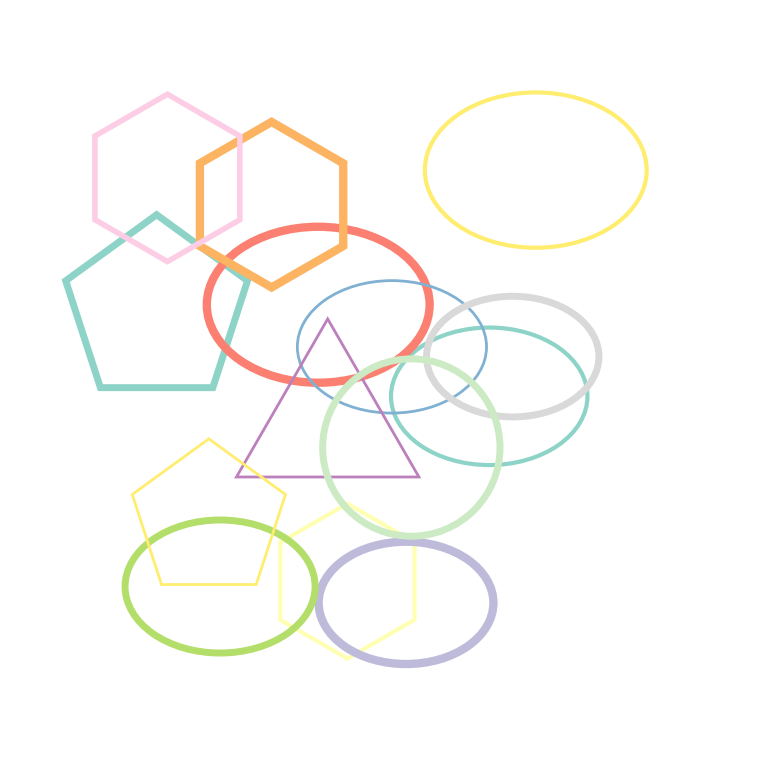[{"shape": "pentagon", "thickness": 2.5, "radius": 0.62, "center": [0.203, 0.597]}, {"shape": "oval", "thickness": 1.5, "radius": 0.64, "center": [0.635, 0.485]}, {"shape": "hexagon", "thickness": 1.5, "radius": 0.5, "center": [0.451, 0.245]}, {"shape": "oval", "thickness": 3, "radius": 0.57, "center": [0.527, 0.217]}, {"shape": "oval", "thickness": 3, "radius": 0.72, "center": [0.413, 0.604]}, {"shape": "oval", "thickness": 1, "radius": 0.61, "center": [0.509, 0.55]}, {"shape": "hexagon", "thickness": 3, "radius": 0.54, "center": [0.353, 0.734]}, {"shape": "oval", "thickness": 2.5, "radius": 0.62, "center": [0.286, 0.238]}, {"shape": "hexagon", "thickness": 2, "radius": 0.54, "center": [0.217, 0.769]}, {"shape": "oval", "thickness": 2.5, "radius": 0.56, "center": [0.666, 0.537]}, {"shape": "triangle", "thickness": 1, "radius": 0.68, "center": [0.426, 0.449]}, {"shape": "circle", "thickness": 2.5, "radius": 0.58, "center": [0.534, 0.419]}, {"shape": "pentagon", "thickness": 1, "radius": 0.52, "center": [0.271, 0.325]}, {"shape": "oval", "thickness": 1.5, "radius": 0.72, "center": [0.696, 0.779]}]